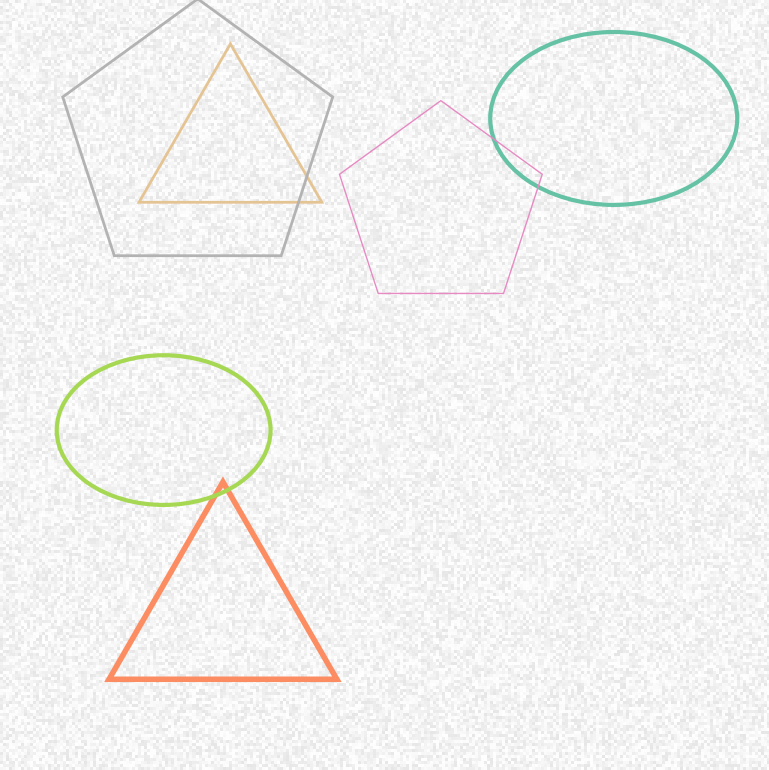[{"shape": "oval", "thickness": 1.5, "radius": 0.8, "center": [0.797, 0.846]}, {"shape": "triangle", "thickness": 2, "radius": 0.85, "center": [0.29, 0.203]}, {"shape": "pentagon", "thickness": 0.5, "radius": 0.69, "center": [0.573, 0.731]}, {"shape": "oval", "thickness": 1.5, "radius": 0.69, "center": [0.213, 0.441]}, {"shape": "triangle", "thickness": 1, "radius": 0.69, "center": [0.299, 0.806]}, {"shape": "pentagon", "thickness": 1, "radius": 0.92, "center": [0.257, 0.817]}]